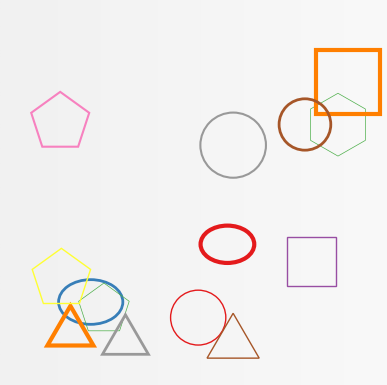[{"shape": "oval", "thickness": 3, "radius": 0.35, "center": [0.587, 0.366]}, {"shape": "circle", "thickness": 1, "radius": 0.36, "center": [0.511, 0.175]}, {"shape": "oval", "thickness": 2, "radius": 0.41, "center": [0.234, 0.216]}, {"shape": "hexagon", "thickness": 0.5, "radius": 0.41, "center": [0.872, 0.676]}, {"shape": "pentagon", "thickness": 0.5, "radius": 0.34, "center": [0.268, 0.196]}, {"shape": "square", "thickness": 1, "radius": 0.32, "center": [0.803, 0.32]}, {"shape": "square", "thickness": 3, "radius": 0.41, "center": [0.897, 0.786]}, {"shape": "triangle", "thickness": 3, "radius": 0.34, "center": [0.182, 0.137]}, {"shape": "pentagon", "thickness": 1, "radius": 0.4, "center": [0.158, 0.276]}, {"shape": "triangle", "thickness": 1, "radius": 0.39, "center": [0.602, 0.109]}, {"shape": "circle", "thickness": 2, "radius": 0.33, "center": [0.787, 0.677]}, {"shape": "pentagon", "thickness": 1.5, "radius": 0.39, "center": [0.155, 0.683]}, {"shape": "triangle", "thickness": 2, "radius": 0.34, "center": [0.324, 0.114]}, {"shape": "circle", "thickness": 1.5, "radius": 0.42, "center": [0.602, 0.623]}]